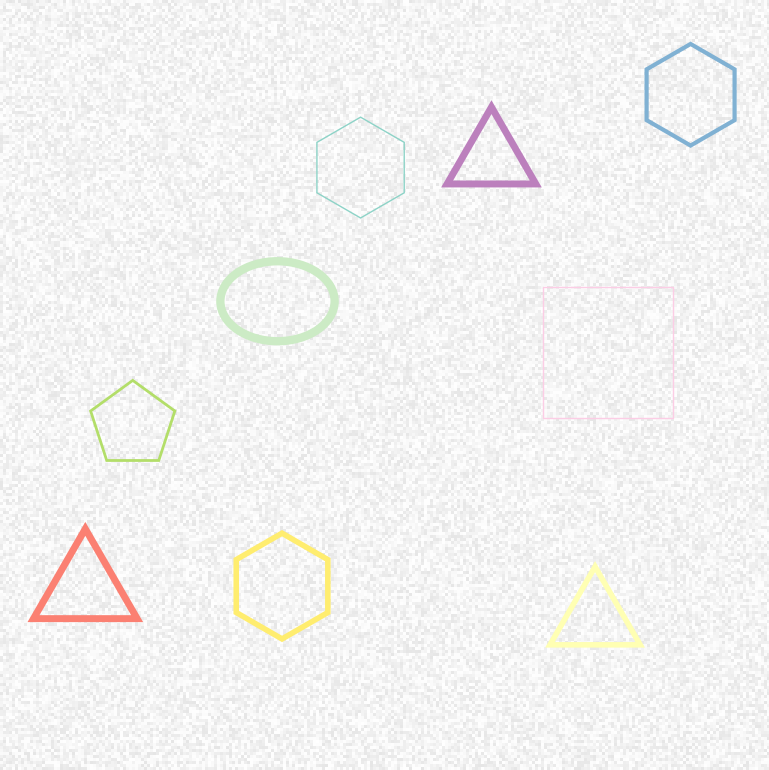[{"shape": "hexagon", "thickness": 0.5, "radius": 0.33, "center": [0.468, 0.782]}, {"shape": "triangle", "thickness": 2, "radius": 0.34, "center": [0.773, 0.196]}, {"shape": "triangle", "thickness": 2.5, "radius": 0.39, "center": [0.111, 0.235]}, {"shape": "hexagon", "thickness": 1.5, "radius": 0.33, "center": [0.897, 0.877]}, {"shape": "pentagon", "thickness": 1, "radius": 0.29, "center": [0.172, 0.448]}, {"shape": "square", "thickness": 0.5, "radius": 0.42, "center": [0.79, 0.542]}, {"shape": "triangle", "thickness": 2.5, "radius": 0.33, "center": [0.638, 0.794]}, {"shape": "oval", "thickness": 3, "radius": 0.37, "center": [0.36, 0.609]}, {"shape": "hexagon", "thickness": 2, "radius": 0.34, "center": [0.366, 0.239]}]